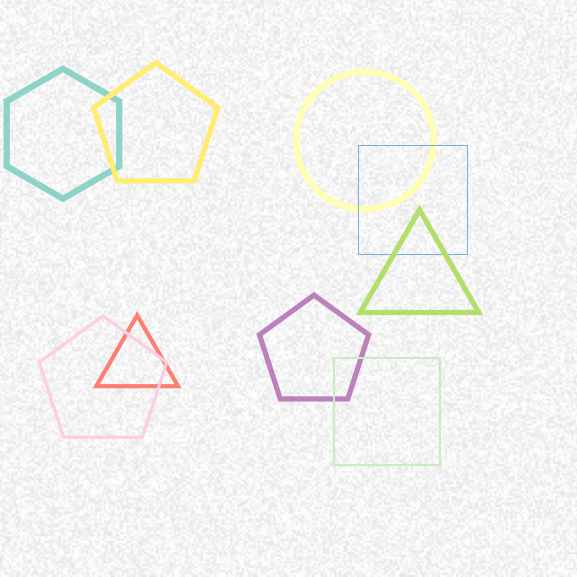[{"shape": "hexagon", "thickness": 3, "radius": 0.56, "center": [0.109, 0.767]}, {"shape": "circle", "thickness": 3, "radius": 0.6, "center": [0.632, 0.756]}, {"shape": "triangle", "thickness": 2, "radius": 0.41, "center": [0.238, 0.371]}, {"shape": "square", "thickness": 0.5, "radius": 0.47, "center": [0.715, 0.654]}, {"shape": "triangle", "thickness": 2.5, "radius": 0.59, "center": [0.726, 0.517]}, {"shape": "pentagon", "thickness": 1.5, "radius": 0.58, "center": [0.178, 0.336]}, {"shape": "pentagon", "thickness": 2.5, "radius": 0.5, "center": [0.544, 0.389]}, {"shape": "square", "thickness": 1, "radius": 0.46, "center": [0.67, 0.286]}, {"shape": "pentagon", "thickness": 2.5, "radius": 0.57, "center": [0.27, 0.778]}]